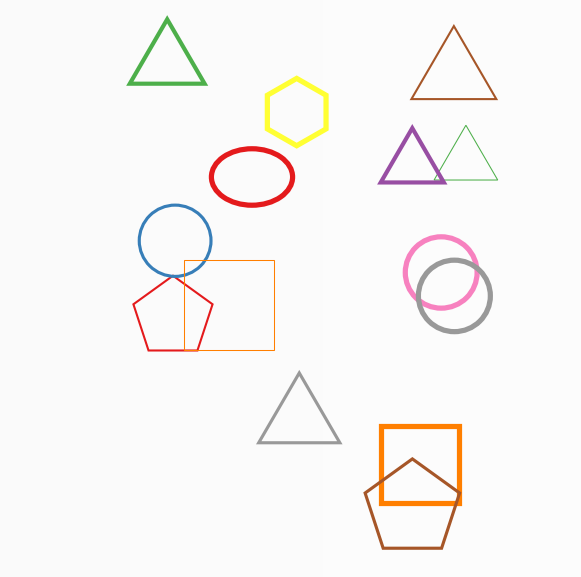[{"shape": "oval", "thickness": 2.5, "radius": 0.35, "center": [0.434, 0.693]}, {"shape": "pentagon", "thickness": 1, "radius": 0.36, "center": [0.298, 0.45]}, {"shape": "circle", "thickness": 1.5, "radius": 0.31, "center": [0.301, 0.582]}, {"shape": "triangle", "thickness": 0.5, "radius": 0.32, "center": [0.802, 0.719]}, {"shape": "triangle", "thickness": 2, "radius": 0.37, "center": [0.288, 0.891]}, {"shape": "triangle", "thickness": 2, "radius": 0.31, "center": [0.709, 0.715]}, {"shape": "square", "thickness": 2.5, "radius": 0.33, "center": [0.723, 0.195]}, {"shape": "square", "thickness": 0.5, "radius": 0.39, "center": [0.394, 0.471]}, {"shape": "hexagon", "thickness": 2.5, "radius": 0.29, "center": [0.51, 0.805]}, {"shape": "pentagon", "thickness": 1.5, "radius": 0.43, "center": [0.709, 0.119]}, {"shape": "triangle", "thickness": 1, "radius": 0.42, "center": [0.781, 0.87]}, {"shape": "circle", "thickness": 2.5, "radius": 0.31, "center": [0.759, 0.527]}, {"shape": "triangle", "thickness": 1.5, "radius": 0.4, "center": [0.515, 0.273]}, {"shape": "circle", "thickness": 2.5, "radius": 0.31, "center": [0.782, 0.487]}]